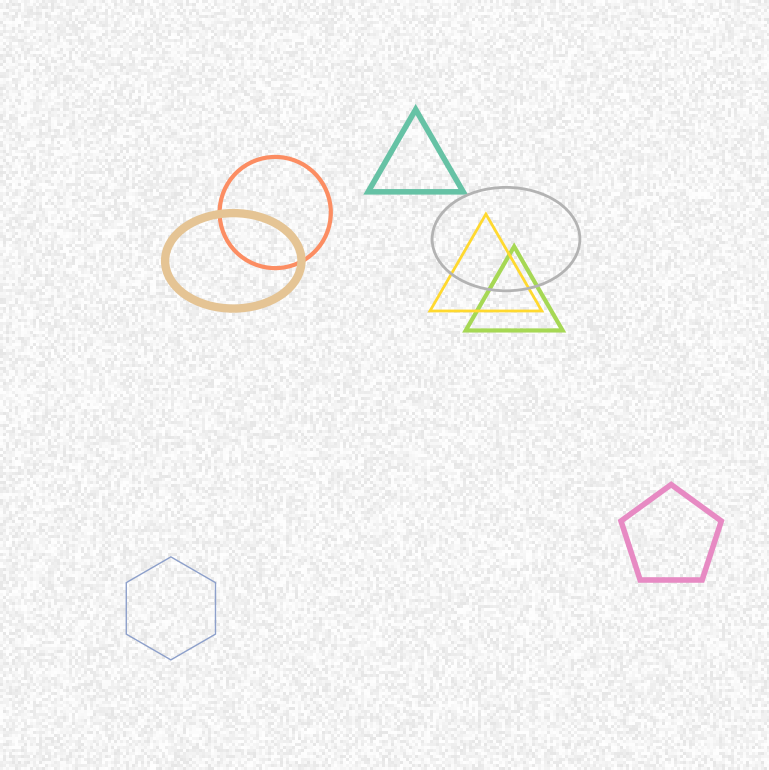[{"shape": "triangle", "thickness": 2, "radius": 0.36, "center": [0.54, 0.787]}, {"shape": "circle", "thickness": 1.5, "radius": 0.36, "center": [0.357, 0.724]}, {"shape": "hexagon", "thickness": 0.5, "radius": 0.33, "center": [0.222, 0.21]}, {"shape": "pentagon", "thickness": 2, "radius": 0.34, "center": [0.872, 0.302]}, {"shape": "triangle", "thickness": 1.5, "radius": 0.36, "center": [0.668, 0.607]}, {"shape": "triangle", "thickness": 1, "radius": 0.42, "center": [0.631, 0.638]}, {"shape": "oval", "thickness": 3, "radius": 0.44, "center": [0.303, 0.661]}, {"shape": "oval", "thickness": 1, "radius": 0.48, "center": [0.657, 0.689]}]